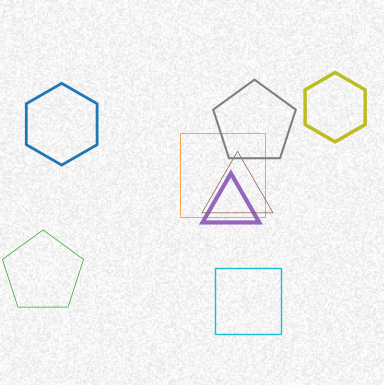[{"shape": "hexagon", "thickness": 2, "radius": 0.53, "center": [0.16, 0.677]}, {"shape": "square", "thickness": 0.5, "radius": 0.55, "center": [0.578, 0.546]}, {"shape": "pentagon", "thickness": 0.5, "radius": 0.55, "center": [0.112, 0.292]}, {"shape": "triangle", "thickness": 3, "radius": 0.43, "center": [0.6, 0.465]}, {"shape": "triangle", "thickness": 0.5, "radius": 0.53, "center": [0.617, 0.5]}, {"shape": "pentagon", "thickness": 1.5, "radius": 0.56, "center": [0.661, 0.68]}, {"shape": "hexagon", "thickness": 2.5, "radius": 0.45, "center": [0.87, 0.722]}, {"shape": "square", "thickness": 1, "radius": 0.43, "center": [0.645, 0.218]}]